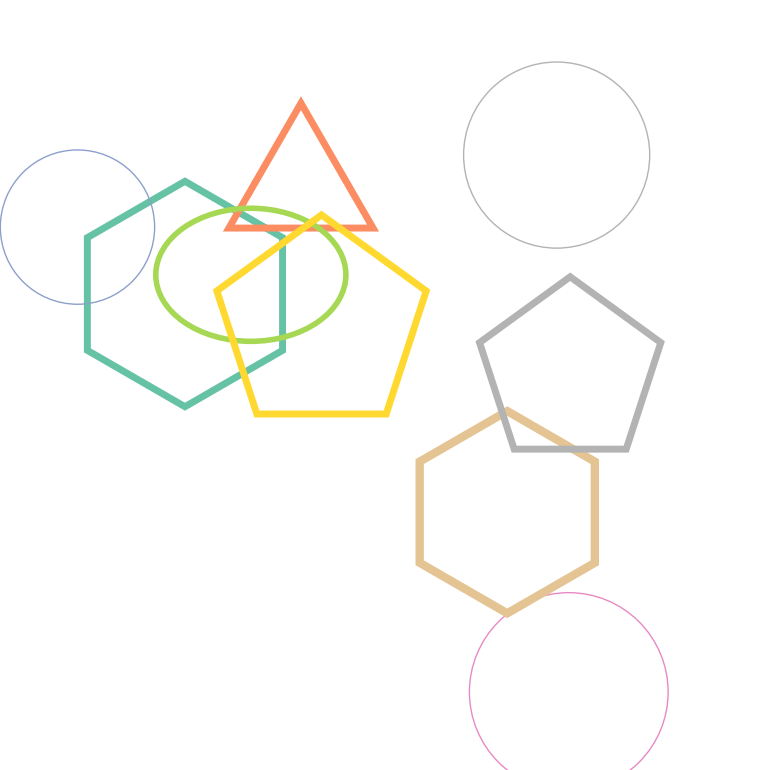[{"shape": "hexagon", "thickness": 2.5, "radius": 0.73, "center": [0.24, 0.618]}, {"shape": "triangle", "thickness": 2.5, "radius": 0.54, "center": [0.391, 0.758]}, {"shape": "circle", "thickness": 0.5, "radius": 0.5, "center": [0.101, 0.705]}, {"shape": "circle", "thickness": 0.5, "radius": 0.65, "center": [0.739, 0.101]}, {"shape": "oval", "thickness": 2, "radius": 0.62, "center": [0.326, 0.643]}, {"shape": "pentagon", "thickness": 2.5, "radius": 0.71, "center": [0.418, 0.578]}, {"shape": "hexagon", "thickness": 3, "radius": 0.66, "center": [0.659, 0.335]}, {"shape": "pentagon", "thickness": 2.5, "radius": 0.62, "center": [0.74, 0.517]}, {"shape": "circle", "thickness": 0.5, "radius": 0.6, "center": [0.723, 0.799]}]